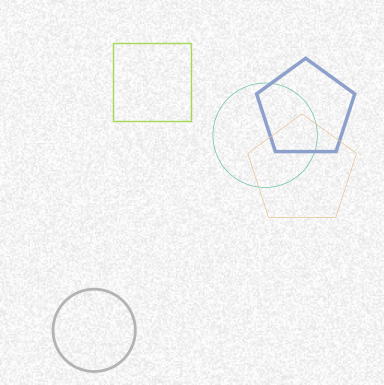[{"shape": "circle", "thickness": 0.5, "radius": 0.68, "center": [0.689, 0.649]}, {"shape": "pentagon", "thickness": 2.5, "radius": 0.67, "center": [0.794, 0.715]}, {"shape": "square", "thickness": 1, "radius": 0.5, "center": [0.395, 0.787]}, {"shape": "pentagon", "thickness": 0.5, "radius": 0.74, "center": [0.785, 0.556]}, {"shape": "circle", "thickness": 2, "radius": 0.53, "center": [0.245, 0.142]}]